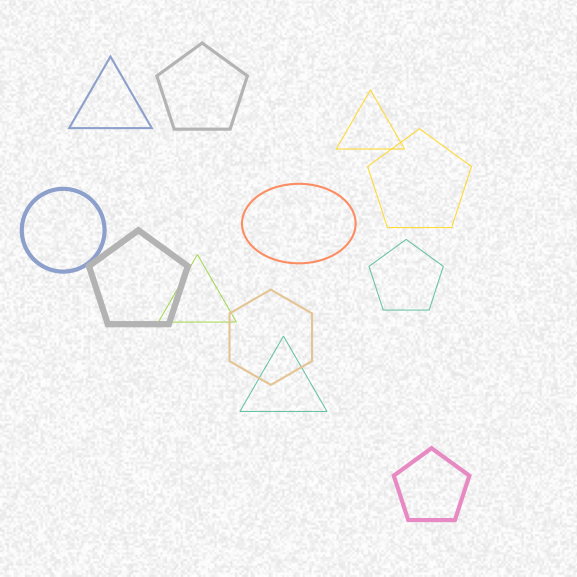[{"shape": "pentagon", "thickness": 0.5, "radius": 0.34, "center": [0.703, 0.517]}, {"shape": "triangle", "thickness": 0.5, "radius": 0.44, "center": [0.491, 0.33]}, {"shape": "oval", "thickness": 1, "radius": 0.49, "center": [0.517, 0.612]}, {"shape": "circle", "thickness": 2, "radius": 0.36, "center": [0.109, 0.6]}, {"shape": "triangle", "thickness": 1, "radius": 0.41, "center": [0.191, 0.819]}, {"shape": "pentagon", "thickness": 2, "radius": 0.34, "center": [0.747, 0.154]}, {"shape": "triangle", "thickness": 0.5, "radius": 0.39, "center": [0.342, 0.48]}, {"shape": "pentagon", "thickness": 0.5, "radius": 0.47, "center": [0.726, 0.682]}, {"shape": "triangle", "thickness": 0.5, "radius": 0.34, "center": [0.641, 0.775]}, {"shape": "hexagon", "thickness": 1, "radius": 0.41, "center": [0.469, 0.415]}, {"shape": "pentagon", "thickness": 3, "radius": 0.45, "center": [0.24, 0.511]}, {"shape": "pentagon", "thickness": 1.5, "radius": 0.41, "center": [0.35, 0.842]}]